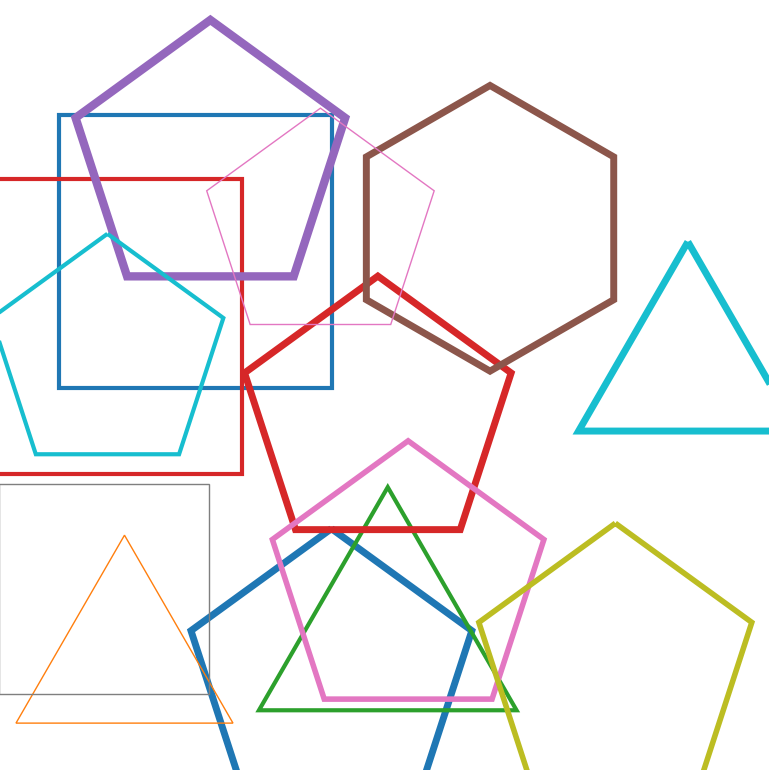[{"shape": "square", "thickness": 1.5, "radius": 0.89, "center": [0.254, 0.673]}, {"shape": "pentagon", "thickness": 2.5, "radius": 0.96, "center": [0.43, 0.122]}, {"shape": "triangle", "thickness": 0.5, "radius": 0.81, "center": [0.162, 0.142]}, {"shape": "triangle", "thickness": 1.5, "radius": 0.97, "center": [0.504, 0.174]}, {"shape": "square", "thickness": 1.5, "radius": 0.96, "center": [0.122, 0.576]}, {"shape": "pentagon", "thickness": 2.5, "radius": 0.91, "center": [0.491, 0.459]}, {"shape": "pentagon", "thickness": 3, "radius": 0.92, "center": [0.273, 0.79]}, {"shape": "hexagon", "thickness": 2.5, "radius": 0.93, "center": [0.636, 0.704]}, {"shape": "pentagon", "thickness": 0.5, "radius": 0.78, "center": [0.416, 0.704]}, {"shape": "pentagon", "thickness": 2, "radius": 0.93, "center": [0.53, 0.242]}, {"shape": "square", "thickness": 0.5, "radius": 0.68, "center": [0.135, 0.235]}, {"shape": "pentagon", "thickness": 2, "radius": 0.93, "center": [0.799, 0.134]}, {"shape": "triangle", "thickness": 2.5, "radius": 0.82, "center": [0.893, 0.522]}, {"shape": "pentagon", "thickness": 1.5, "radius": 0.79, "center": [0.14, 0.538]}]